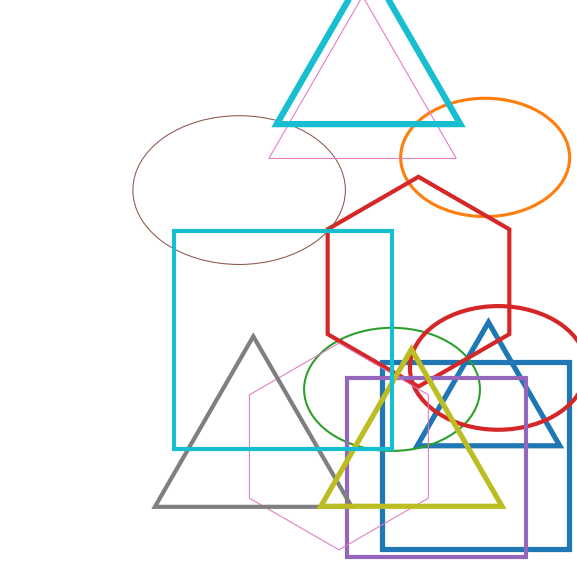[{"shape": "triangle", "thickness": 2.5, "radius": 0.71, "center": [0.846, 0.299]}, {"shape": "square", "thickness": 2.5, "radius": 0.81, "center": [0.823, 0.21]}, {"shape": "oval", "thickness": 1.5, "radius": 0.73, "center": [0.84, 0.727]}, {"shape": "oval", "thickness": 1, "radius": 0.76, "center": [0.679, 0.325]}, {"shape": "oval", "thickness": 2, "radius": 0.76, "center": [0.863, 0.362]}, {"shape": "hexagon", "thickness": 2, "radius": 0.91, "center": [0.725, 0.511]}, {"shape": "square", "thickness": 2, "radius": 0.77, "center": [0.756, 0.189]}, {"shape": "oval", "thickness": 0.5, "radius": 0.92, "center": [0.414, 0.67]}, {"shape": "hexagon", "thickness": 0.5, "radius": 0.89, "center": [0.587, 0.226]}, {"shape": "triangle", "thickness": 0.5, "radius": 0.94, "center": [0.628, 0.819]}, {"shape": "triangle", "thickness": 2, "radius": 0.98, "center": [0.439, 0.22]}, {"shape": "triangle", "thickness": 2.5, "radius": 0.91, "center": [0.712, 0.213]}, {"shape": "square", "thickness": 2, "radius": 0.94, "center": [0.491, 0.411]}, {"shape": "triangle", "thickness": 3, "radius": 0.92, "center": [0.638, 0.876]}]